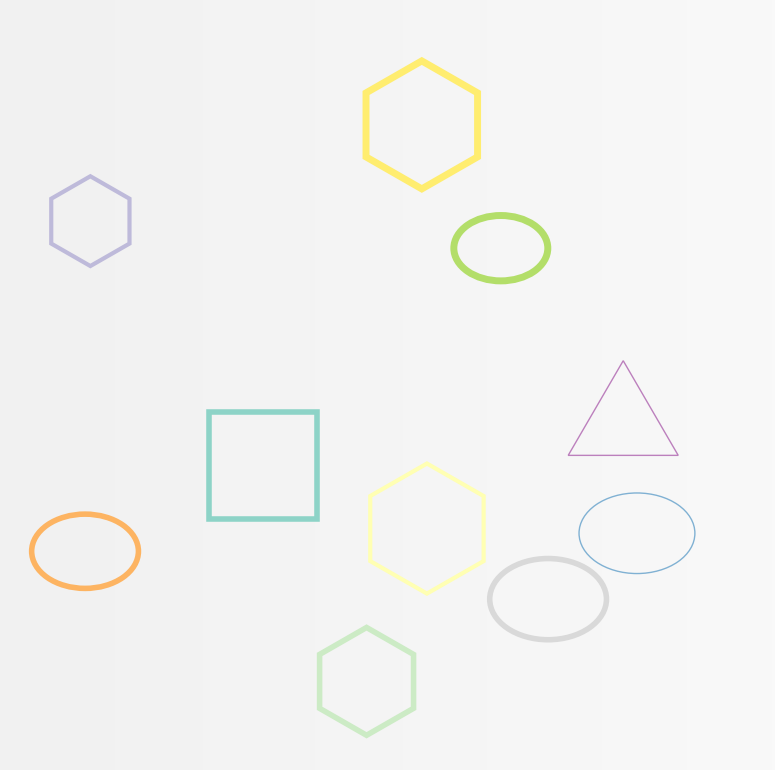[{"shape": "square", "thickness": 2, "radius": 0.35, "center": [0.34, 0.396]}, {"shape": "hexagon", "thickness": 1.5, "radius": 0.42, "center": [0.551, 0.314]}, {"shape": "hexagon", "thickness": 1.5, "radius": 0.29, "center": [0.117, 0.713]}, {"shape": "oval", "thickness": 0.5, "radius": 0.37, "center": [0.822, 0.307]}, {"shape": "oval", "thickness": 2, "radius": 0.34, "center": [0.11, 0.284]}, {"shape": "oval", "thickness": 2.5, "radius": 0.3, "center": [0.646, 0.678]}, {"shape": "oval", "thickness": 2, "radius": 0.38, "center": [0.707, 0.222]}, {"shape": "triangle", "thickness": 0.5, "radius": 0.41, "center": [0.804, 0.45]}, {"shape": "hexagon", "thickness": 2, "radius": 0.35, "center": [0.473, 0.115]}, {"shape": "hexagon", "thickness": 2.5, "radius": 0.42, "center": [0.544, 0.838]}]